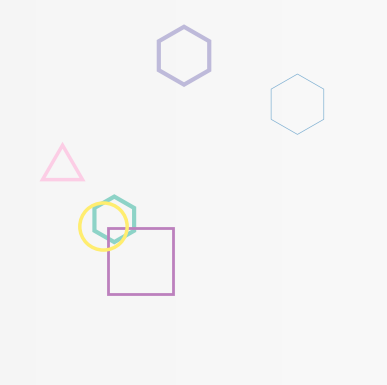[{"shape": "hexagon", "thickness": 3, "radius": 0.3, "center": [0.295, 0.43]}, {"shape": "hexagon", "thickness": 3, "radius": 0.38, "center": [0.475, 0.855]}, {"shape": "hexagon", "thickness": 0.5, "radius": 0.39, "center": [0.768, 0.729]}, {"shape": "triangle", "thickness": 2.5, "radius": 0.3, "center": [0.161, 0.563]}, {"shape": "square", "thickness": 2, "radius": 0.43, "center": [0.363, 0.322]}, {"shape": "circle", "thickness": 2.5, "radius": 0.31, "center": [0.267, 0.412]}]